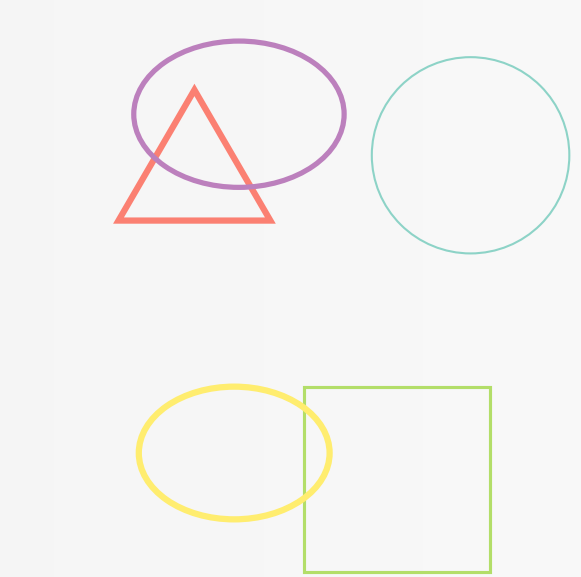[{"shape": "circle", "thickness": 1, "radius": 0.85, "center": [0.81, 0.73]}, {"shape": "triangle", "thickness": 3, "radius": 0.75, "center": [0.335, 0.693]}, {"shape": "square", "thickness": 1.5, "radius": 0.8, "center": [0.683, 0.169]}, {"shape": "oval", "thickness": 2.5, "radius": 0.9, "center": [0.411, 0.801]}, {"shape": "oval", "thickness": 3, "radius": 0.82, "center": [0.403, 0.215]}]